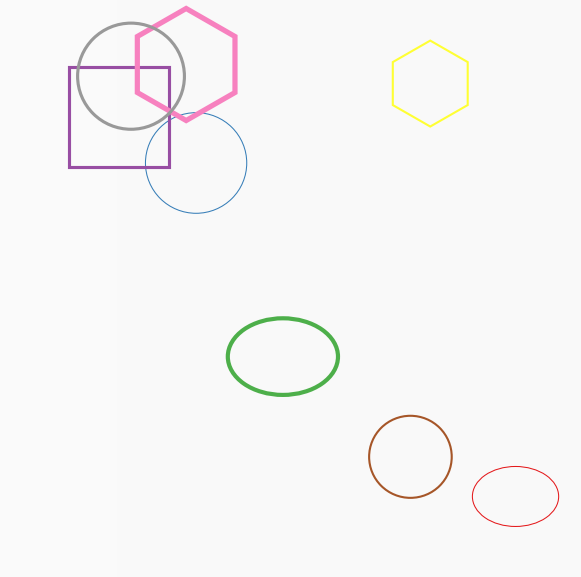[{"shape": "oval", "thickness": 0.5, "radius": 0.37, "center": [0.887, 0.139]}, {"shape": "circle", "thickness": 0.5, "radius": 0.44, "center": [0.337, 0.717]}, {"shape": "oval", "thickness": 2, "radius": 0.47, "center": [0.487, 0.382]}, {"shape": "square", "thickness": 1.5, "radius": 0.43, "center": [0.205, 0.797]}, {"shape": "hexagon", "thickness": 1, "radius": 0.37, "center": [0.74, 0.854]}, {"shape": "circle", "thickness": 1, "radius": 0.36, "center": [0.706, 0.208]}, {"shape": "hexagon", "thickness": 2.5, "radius": 0.48, "center": [0.32, 0.887]}, {"shape": "circle", "thickness": 1.5, "radius": 0.46, "center": [0.225, 0.867]}]